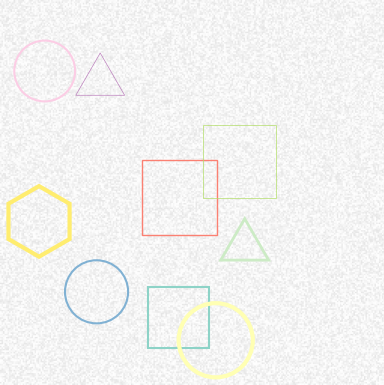[{"shape": "square", "thickness": 1.5, "radius": 0.4, "center": [0.463, 0.176]}, {"shape": "circle", "thickness": 3, "radius": 0.48, "center": [0.56, 0.116]}, {"shape": "square", "thickness": 1, "radius": 0.49, "center": [0.467, 0.488]}, {"shape": "circle", "thickness": 1.5, "radius": 0.41, "center": [0.251, 0.242]}, {"shape": "square", "thickness": 0.5, "radius": 0.48, "center": [0.622, 0.58]}, {"shape": "circle", "thickness": 1.5, "radius": 0.39, "center": [0.116, 0.816]}, {"shape": "triangle", "thickness": 0.5, "radius": 0.37, "center": [0.26, 0.789]}, {"shape": "triangle", "thickness": 2, "radius": 0.36, "center": [0.636, 0.36]}, {"shape": "hexagon", "thickness": 3, "radius": 0.46, "center": [0.101, 0.425]}]